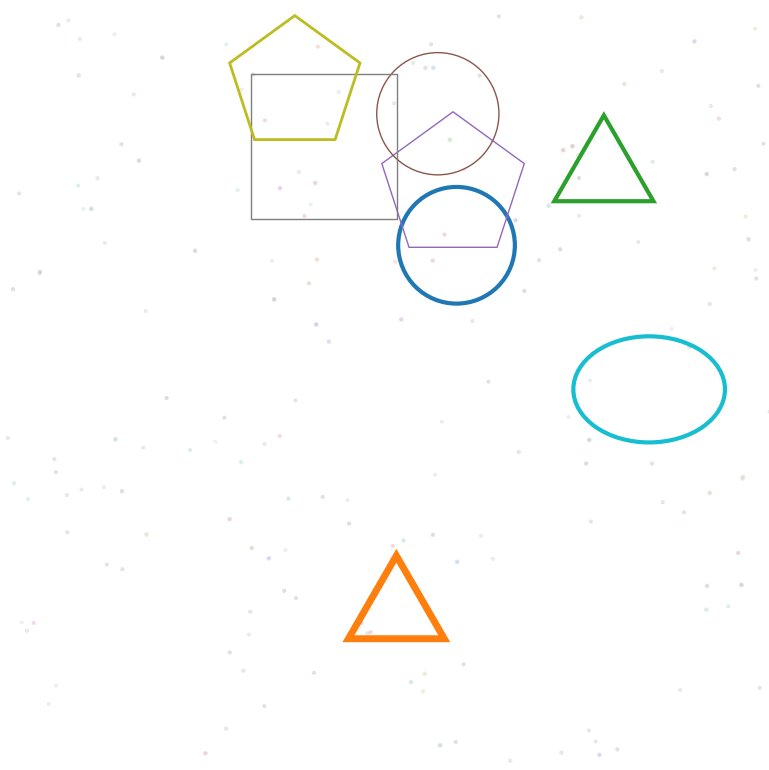[{"shape": "circle", "thickness": 1.5, "radius": 0.38, "center": [0.593, 0.681]}, {"shape": "triangle", "thickness": 2.5, "radius": 0.36, "center": [0.515, 0.206]}, {"shape": "triangle", "thickness": 1.5, "radius": 0.37, "center": [0.784, 0.776]}, {"shape": "pentagon", "thickness": 0.5, "radius": 0.49, "center": [0.588, 0.758]}, {"shape": "circle", "thickness": 0.5, "radius": 0.4, "center": [0.569, 0.852]}, {"shape": "square", "thickness": 0.5, "radius": 0.47, "center": [0.421, 0.81]}, {"shape": "pentagon", "thickness": 1, "radius": 0.45, "center": [0.383, 0.891]}, {"shape": "oval", "thickness": 1.5, "radius": 0.49, "center": [0.843, 0.494]}]